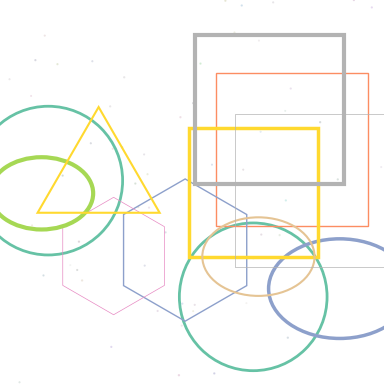[{"shape": "circle", "thickness": 2, "radius": 0.96, "center": [0.658, 0.229]}, {"shape": "circle", "thickness": 2, "radius": 0.97, "center": [0.125, 0.531]}, {"shape": "square", "thickness": 1, "radius": 0.99, "center": [0.759, 0.612]}, {"shape": "oval", "thickness": 2.5, "radius": 0.92, "center": [0.882, 0.25]}, {"shape": "hexagon", "thickness": 1, "radius": 0.92, "center": [0.481, 0.35]}, {"shape": "hexagon", "thickness": 0.5, "radius": 0.76, "center": [0.295, 0.335]}, {"shape": "oval", "thickness": 3, "radius": 0.67, "center": [0.108, 0.498]}, {"shape": "triangle", "thickness": 1.5, "radius": 0.92, "center": [0.256, 0.539]}, {"shape": "square", "thickness": 2.5, "radius": 0.84, "center": [0.659, 0.501]}, {"shape": "oval", "thickness": 1.5, "radius": 0.73, "center": [0.671, 0.333]}, {"shape": "square", "thickness": 3, "radius": 0.97, "center": [0.7, 0.715]}, {"shape": "square", "thickness": 0.5, "radius": 0.99, "center": [0.81, 0.505]}]